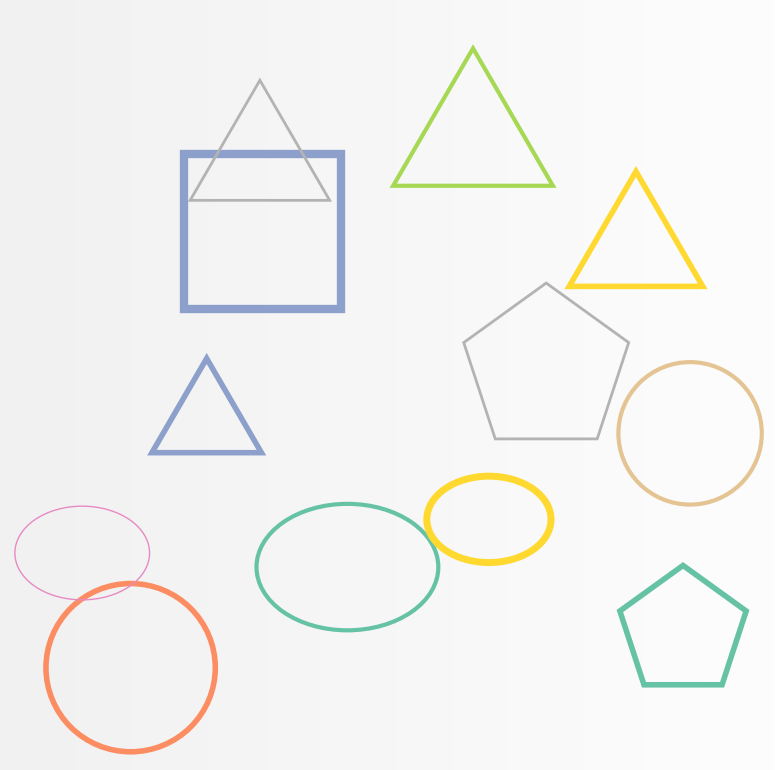[{"shape": "pentagon", "thickness": 2, "radius": 0.43, "center": [0.881, 0.18]}, {"shape": "oval", "thickness": 1.5, "radius": 0.59, "center": [0.448, 0.264]}, {"shape": "circle", "thickness": 2, "radius": 0.55, "center": [0.169, 0.133]}, {"shape": "square", "thickness": 3, "radius": 0.5, "center": [0.339, 0.7]}, {"shape": "triangle", "thickness": 2, "radius": 0.41, "center": [0.267, 0.453]}, {"shape": "oval", "thickness": 0.5, "radius": 0.43, "center": [0.106, 0.282]}, {"shape": "triangle", "thickness": 1.5, "radius": 0.59, "center": [0.61, 0.818]}, {"shape": "oval", "thickness": 2.5, "radius": 0.4, "center": [0.631, 0.326]}, {"shape": "triangle", "thickness": 2, "radius": 0.5, "center": [0.821, 0.678]}, {"shape": "circle", "thickness": 1.5, "radius": 0.46, "center": [0.89, 0.437]}, {"shape": "pentagon", "thickness": 1, "radius": 0.56, "center": [0.705, 0.521]}, {"shape": "triangle", "thickness": 1, "radius": 0.52, "center": [0.335, 0.792]}]